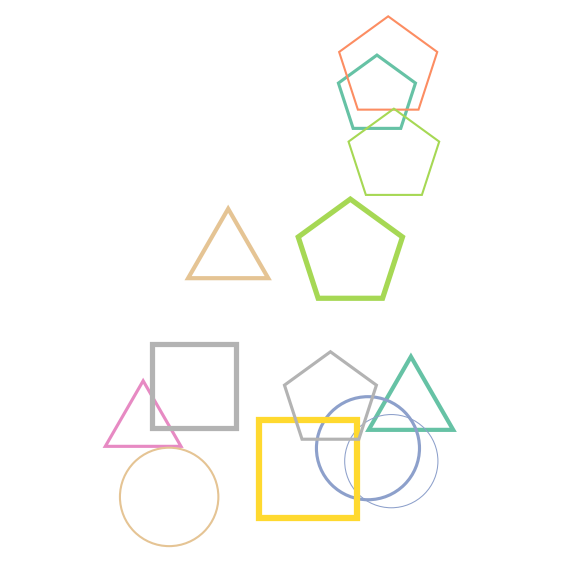[{"shape": "pentagon", "thickness": 1.5, "radius": 0.35, "center": [0.653, 0.834]}, {"shape": "triangle", "thickness": 2, "radius": 0.42, "center": [0.712, 0.297]}, {"shape": "pentagon", "thickness": 1, "radius": 0.45, "center": [0.672, 0.882]}, {"shape": "circle", "thickness": 1.5, "radius": 0.45, "center": [0.637, 0.223]}, {"shape": "circle", "thickness": 0.5, "radius": 0.4, "center": [0.678, 0.201]}, {"shape": "triangle", "thickness": 1.5, "radius": 0.38, "center": [0.248, 0.264]}, {"shape": "pentagon", "thickness": 1, "radius": 0.41, "center": [0.682, 0.728]}, {"shape": "pentagon", "thickness": 2.5, "radius": 0.47, "center": [0.607, 0.559]}, {"shape": "square", "thickness": 3, "radius": 0.42, "center": [0.533, 0.187]}, {"shape": "triangle", "thickness": 2, "radius": 0.4, "center": [0.395, 0.557]}, {"shape": "circle", "thickness": 1, "radius": 0.43, "center": [0.293, 0.139]}, {"shape": "pentagon", "thickness": 1.5, "radius": 0.42, "center": [0.572, 0.306]}, {"shape": "square", "thickness": 2.5, "radius": 0.36, "center": [0.335, 0.33]}]